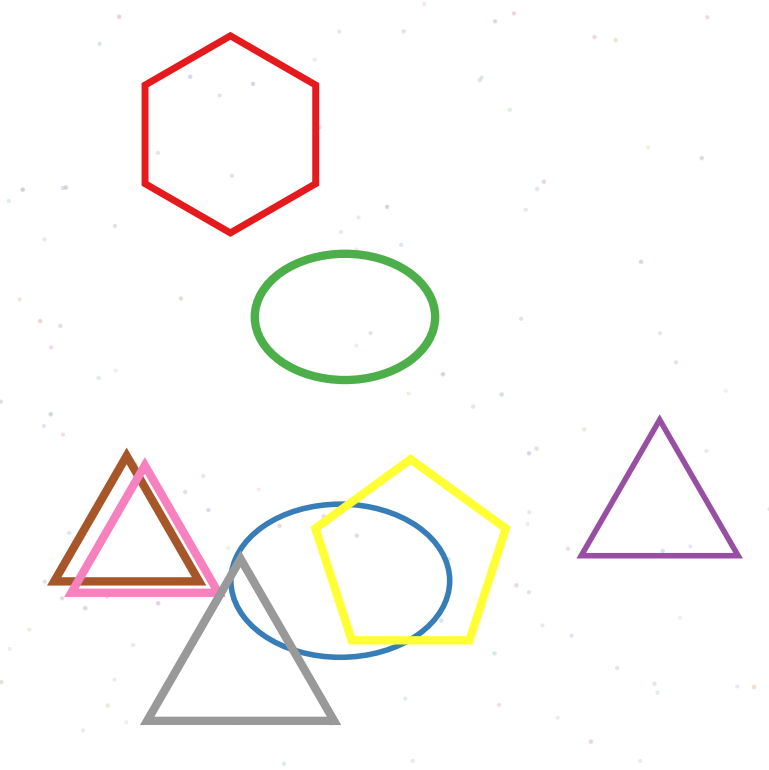[{"shape": "hexagon", "thickness": 2.5, "radius": 0.64, "center": [0.299, 0.825]}, {"shape": "oval", "thickness": 2, "radius": 0.71, "center": [0.442, 0.246]}, {"shape": "oval", "thickness": 3, "radius": 0.59, "center": [0.448, 0.588]}, {"shape": "triangle", "thickness": 2, "radius": 0.59, "center": [0.857, 0.337]}, {"shape": "pentagon", "thickness": 3, "radius": 0.65, "center": [0.533, 0.274]}, {"shape": "triangle", "thickness": 3, "radius": 0.54, "center": [0.165, 0.299]}, {"shape": "triangle", "thickness": 3, "radius": 0.55, "center": [0.188, 0.285]}, {"shape": "triangle", "thickness": 3, "radius": 0.7, "center": [0.312, 0.134]}]